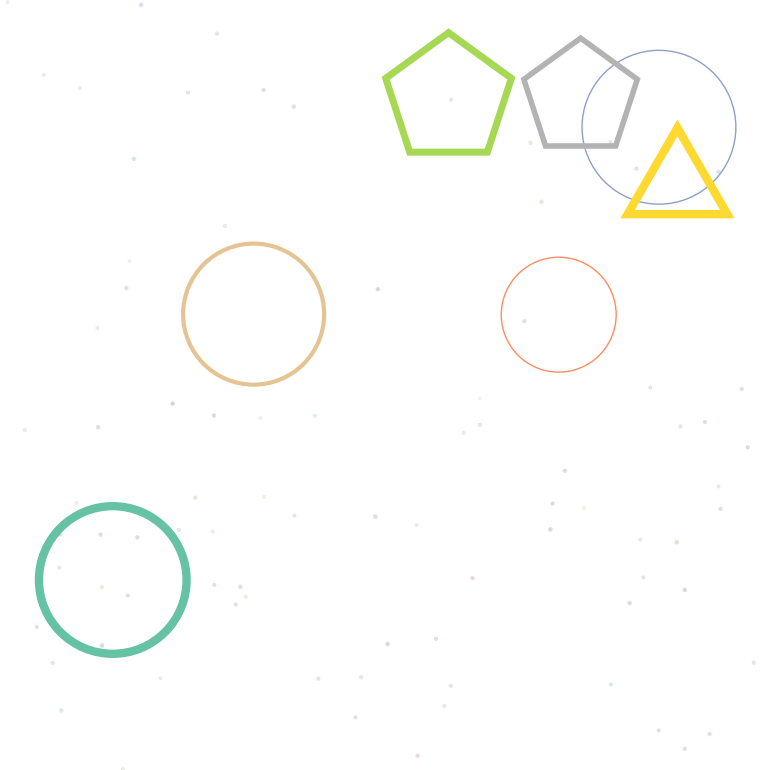[{"shape": "circle", "thickness": 3, "radius": 0.48, "center": [0.146, 0.247]}, {"shape": "circle", "thickness": 0.5, "radius": 0.37, "center": [0.726, 0.591]}, {"shape": "circle", "thickness": 0.5, "radius": 0.5, "center": [0.856, 0.835]}, {"shape": "pentagon", "thickness": 2.5, "radius": 0.43, "center": [0.583, 0.872]}, {"shape": "triangle", "thickness": 3, "radius": 0.37, "center": [0.88, 0.759]}, {"shape": "circle", "thickness": 1.5, "radius": 0.46, "center": [0.329, 0.592]}, {"shape": "pentagon", "thickness": 2, "radius": 0.39, "center": [0.754, 0.873]}]